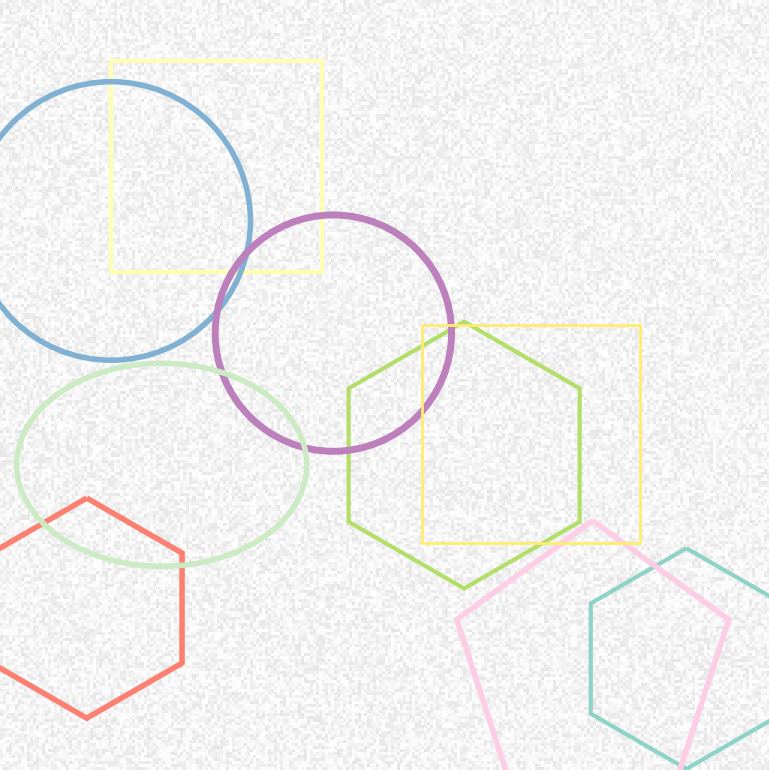[{"shape": "hexagon", "thickness": 1.5, "radius": 0.72, "center": [0.891, 0.145]}, {"shape": "square", "thickness": 1.5, "radius": 0.69, "center": [0.281, 0.784]}, {"shape": "hexagon", "thickness": 2, "radius": 0.71, "center": [0.113, 0.21]}, {"shape": "circle", "thickness": 2, "radius": 0.9, "center": [0.144, 0.713]}, {"shape": "hexagon", "thickness": 1.5, "radius": 0.87, "center": [0.603, 0.409]}, {"shape": "pentagon", "thickness": 2, "radius": 0.93, "center": [0.77, 0.138]}, {"shape": "circle", "thickness": 2.5, "radius": 0.77, "center": [0.433, 0.567]}, {"shape": "oval", "thickness": 2, "radius": 0.94, "center": [0.21, 0.396]}, {"shape": "square", "thickness": 1, "radius": 0.71, "center": [0.689, 0.436]}]